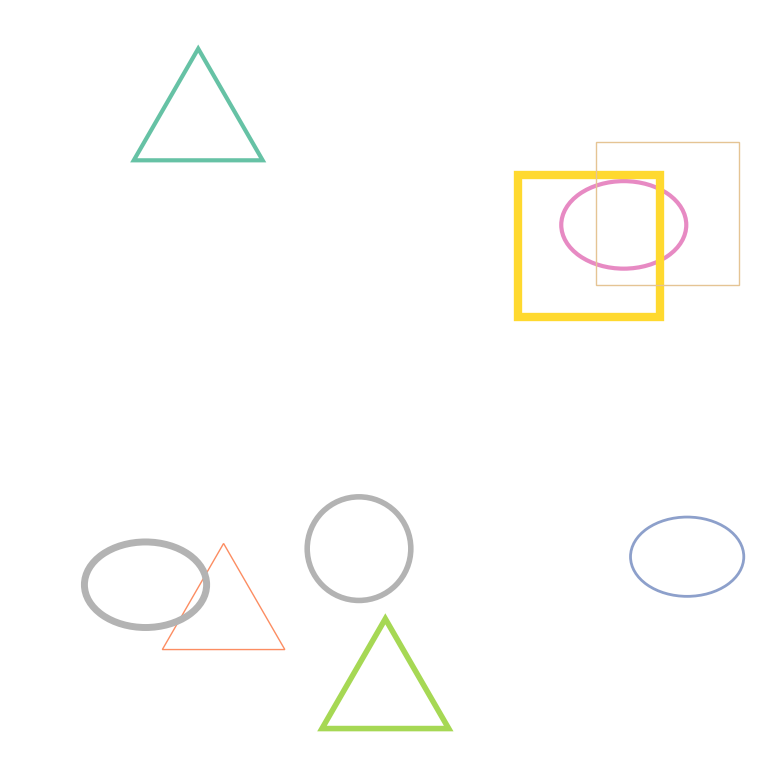[{"shape": "triangle", "thickness": 1.5, "radius": 0.48, "center": [0.257, 0.84]}, {"shape": "triangle", "thickness": 0.5, "radius": 0.46, "center": [0.29, 0.202]}, {"shape": "oval", "thickness": 1, "radius": 0.37, "center": [0.892, 0.277]}, {"shape": "oval", "thickness": 1.5, "radius": 0.41, "center": [0.81, 0.708]}, {"shape": "triangle", "thickness": 2, "radius": 0.48, "center": [0.5, 0.101]}, {"shape": "square", "thickness": 3, "radius": 0.46, "center": [0.765, 0.681]}, {"shape": "square", "thickness": 0.5, "radius": 0.46, "center": [0.866, 0.723]}, {"shape": "oval", "thickness": 2.5, "radius": 0.4, "center": [0.189, 0.241]}, {"shape": "circle", "thickness": 2, "radius": 0.34, "center": [0.466, 0.287]}]